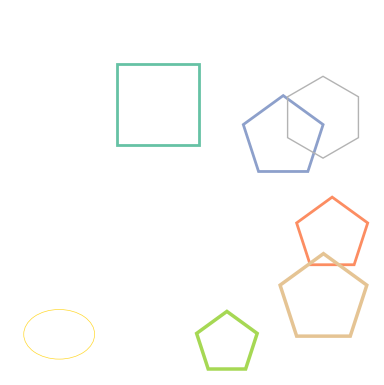[{"shape": "square", "thickness": 2, "radius": 0.53, "center": [0.409, 0.728]}, {"shape": "pentagon", "thickness": 2, "radius": 0.49, "center": [0.863, 0.391]}, {"shape": "pentagon", "thickness": 2, "radius": 0.54, "center": [0.736, 0.643]}, {"shape": "pentagon", "thickness": 2.5, "radius": 0.41, "center": [0.589, 0.108]}, {"shape": "oval", "thickness": 0.5, "radius": 0.46, "center": [0.154, 0.132]}, {"shape": "pentagon", "thickness": 2.5, "radius": 0.59, "center": [0.84, 0.223]}, {"shape": "hexagon", "thickness": 1, "radius": 0.53, "center": [0.839, 0.696]}]